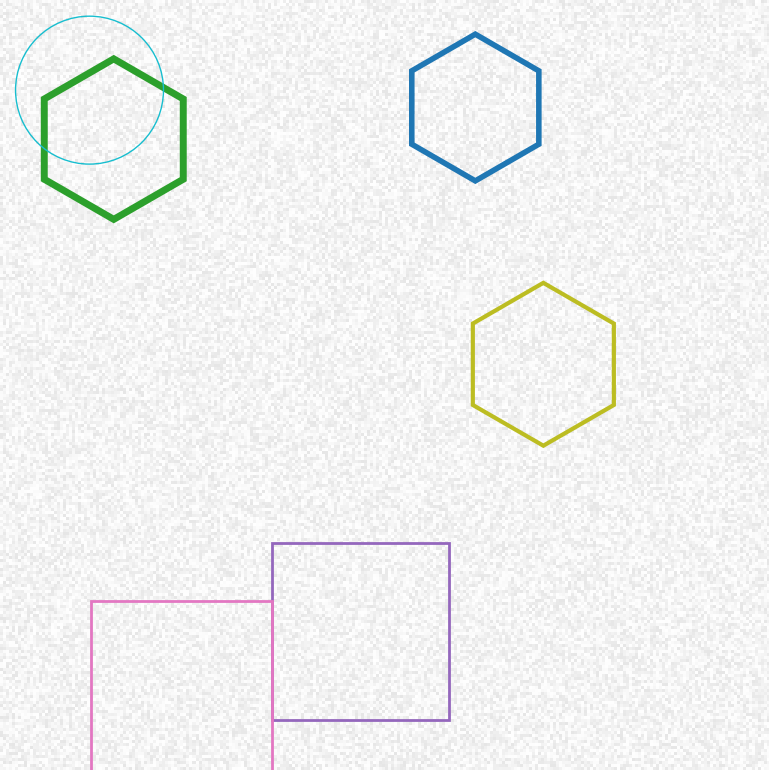[{"shape": "hexagon", "thickness": 2, "radius": 0.48, "center": [0.617, 0.86]}, {"shape": "hexagon", "thickness": 2.5, "radius": 0.52, "center": [0.148, 0.819]}, {"shape": "square", "thickness": 1, "radius": 0.57, "center": [0.468, 0.18]}, {"shape": "square", "thickness": 1, "radius": 0.59, "center": [0.236, 0.102]}, {"shape": "hexagon", "thickness": 1.5, "radius": 0.53, "center": [0.706, 0.527]}, {"shape": "circle", "thickness": 0.5, "radius": 0.48, "center": [0.116, 0.883]}]